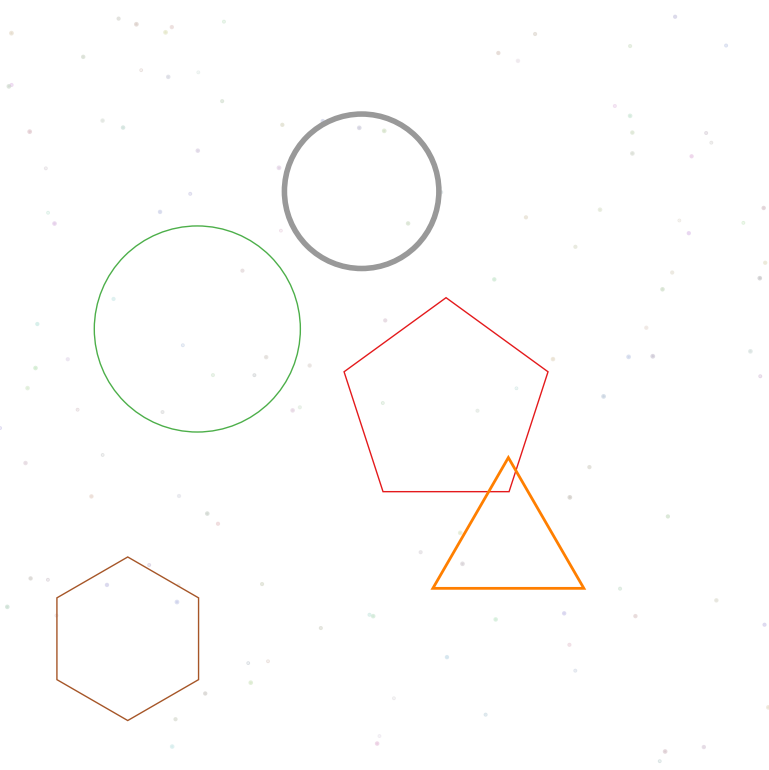[{"shape": "pentagon", "thickness": 0.5, "radius": 0.7, "center": [0.579, 0.474]}, {"shape": "circle", "thickness": 0.5, "radius": 0.67, "center": [0.256, 0.573]}, {"shape": "triangle", "thickness": 1, "radius": 0.57, "center": [0.66, 0.293]}, {"shape": "hexagon", "thickness": 0.5, "radius": 0.53, "center": [0.166, 0.17]}, {"shape": "circle", "thickness": 2, "radius": 0.5, "center": [0.47, 0.752]}]